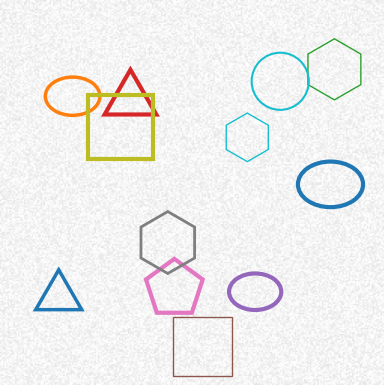[{"shape": "oval", "thickness": 3, "radius": 0.42, "center": [0.858, 0.521]}, {"shape": "triangle", "thickness": 2.5, "radius": 0.34, "center": [0.153, 0.23]}, {"shape": "oval", "thickness": 2.5, "radius": 0.35, "center": [0.189, 0.75]}, {"shape": "hexagon", "thickness": 1, "radius": 0.4, "center": [0.869, 0.82]}, {"shape": "triangle", "thickness": 3, "radius": 0.39, "center": [0.339, 0.741]}, {"shape": "oval", "thickness": 3, "radius": 0.34, "center": [0.663, 0.242]}, {"shape": "square", "thickness": 1, "radius": 0.38, "center": [0.525, 0.101]}, {"shape": "pentagon", "thickness": 3, "radius": 0.39, "center": [0.453, 0.25]}, {"shape": "hexagon", "thickness": 2, "radius": 0.4, "center": [0.436, 0.37]}, {"shape": "square", "thickness": 3, "radius": 0.42, "center": [0.313, 0.67]}, {"shape": "hexagon", "thickness": 1, "radius": 0.32, "center": [0.642, 0.643]}, {"shape": "circle", "thickness": 1.5, "radius": 0.37, "center": [0.728, 0.789]}]